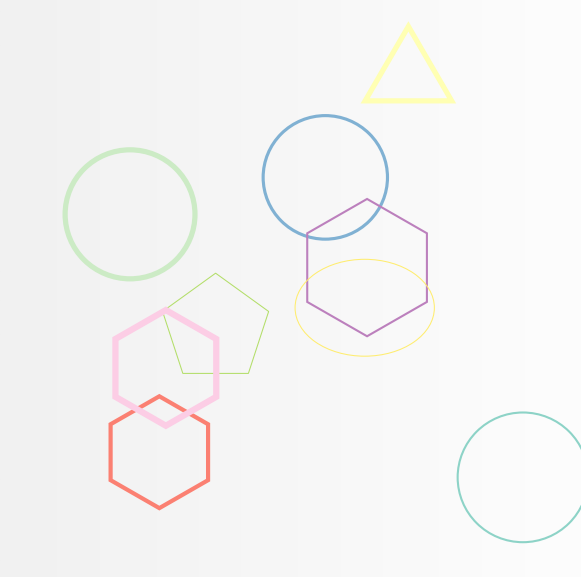[{"shape": "circle", "thickness": 1, "radius": 0.56, "center": [0.9, 0.173]}, {"shape": "triangle", "thickness": 2.5, "radius": 0.43, "center": [0.703, 0.867]}, {"shape": "hexagon", "thickness": 2, "radius": 0.48, "center": [0.274, 0.216]}, {"shape": "circle", "thickness": 1.5, "radius": 0.53, "center": [0.56, 0.692]}, {"shape": "pentagon", "thickness": 0.5, "radius": 0.48, "center": [0.371, 0.43]}, {"shape": "hexagon", "thickness": 3, "radius": 0.5, "center": [0.285, 0.362]}, {"shape": "hexagon", "thickness": 1, "radius": 0.59, "center": [0.632, 0.536]}, {"shape": "circle", "thickness": 2.5, "radius": 0.56, "center": [0.224, 0.628]}, {"shape": "oval", "thickness": 0.5, "radius": 0.6, "center": [0.627, 0.466]}]